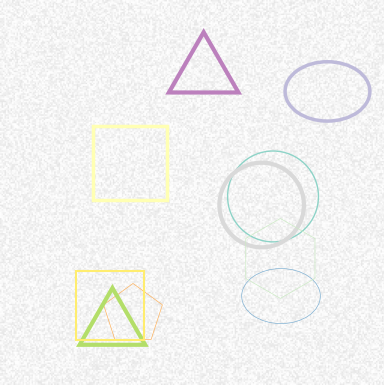[{"shape": "circle", "thickness": 1, "radius": 0.59, "center": [0.709, 0.49]}, {"shape": "square", "thickness": 2.5, "radius": 0.48, "center": [0.338, 0.577]}, {"shape": "oval", "thickness": 2.5, "radius": 0.55, "center": [0.851, 0.763]}, {"shape": "oval", "thickness": 0.5, "radius": 0.51, "center": [0.73, 0.231]}, {"shape": "pentagon", "thickness": 0.5, "radius": 0.4, "center": [0.345, 0.183]}, {"shape": "triangle", "thickness": 3, "radius": 0.49, "center": [0.292, 0.154]}, {"shape": "circle", "thickness": 3, "radius": 0.55, "center": [0.68, 0.468]}, {"shape": "triangle", "thickness": 3, "radius": 0.52, "center": [0.529, 0.812]}, {"shape": "hexagon", "thickness": 0.5, "radius": 0.52, "center": [0.728, 0.329]}, {"shape": "square", "thickness": 1.5, "radius": 0.44, "center": [0.286, 0.207]}]